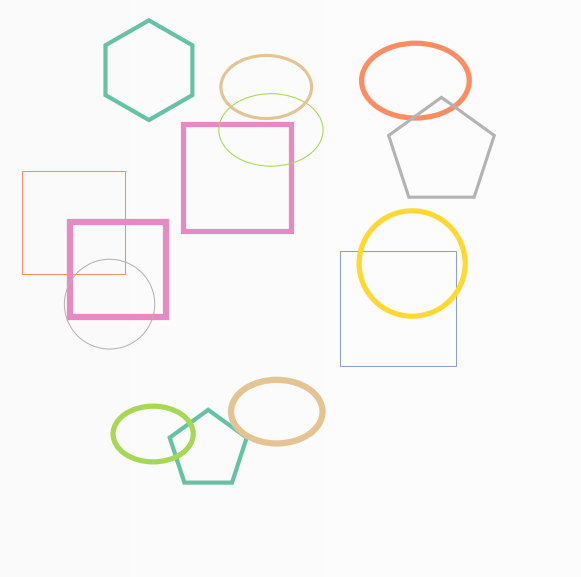[{"shape": "pentagon", "thickness": 2, "radius": 0.35, "center": [0.358, 0.22]}, {"shape": "hexagon", "thickness": 2, "radius": 0.43, "center": [0.256, 0.878]}, {"shape": "square", "thickness": 0.5, "radius": 0.44, "center": [0.126, 0.614]}, {"shape": "oval", "thickness": 2.5, "radius": 0.46, "center": [0.715, 0.86]}, {"shape": "square", "thickness": 0.5, "radius": 0.5, "center": [0.685, 0.465]}, {"shape": "square", "thickness": 2.5, "radius": 0.46, "center": [0.408, 0.692]}, {"shape": "square", "thickness": 3, "radius": 0.41, "center": [0.203, 0.533]}, {"shape": "oval", "thickness": 0.5, "radius": 0.45, "center": [0.466, 0.774]}, {"shape": "oval", "thickness": 2.5, "radius": 0.34, "center": [0.263, 0.248]}, {"shape": "circle", "thickness": 2.5, "radius": 0.46, "center": [0.709, 0.543]}, {"shape": "oval", "thickness": 1.5, "radius": 0.39, "center": [0.458, 0.848]}, {"shape": "oval", "thickness": 3, "radius": 0.39, "center": [0.476, 0.286]}, {"shape": "circle", "thickness": 0.5, "radius": 0.39, "center": [0.189, 0.472]}, {"shape": "pentagon", "thickness": 1.5, "radius": 0.48, "center": [0.76, 0.735]}]